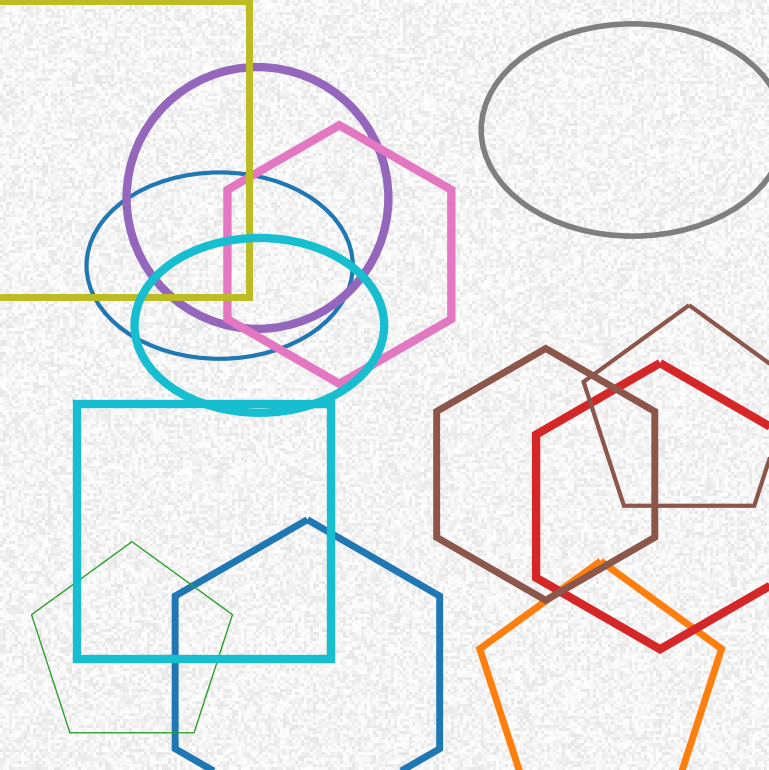[{"shape": "hexagon", "thickness": 2.5, "radius": 0.99, "center": [0.399, 0.127]}, {"shape": "oval", "thickness": 1.5, "radius": 0.86, "center": [0.285, 0.655]}, {"shape": "pentagon", "thickness": 2.5, "radius": 0.83, "center": [0.78, 0.106]}, {"shape": "pentagon", "thickness": 0.5, "radius": 0.69, "center": [0.171, 0.159]}, {"shape": "hexagon", "thickness": 3, "radius": 0.93, "center": [0.857, 0.343]}, {"shape": "circle", "thickness": 3, "radius": 0.85, "center": [0.334, 0.743]}, {"shape": "hexagon", "thickness": 2.5, "radius": 0.82, "center": [0.709, 0.384]}, {"shape": "pentagon", "thickness": 1.5, "radius": 0.72, "center": [0.895, 0.46]}, {"shape": "hexagon", "thickness": 3, "radius": 0.84, "center": [0.441, 0.67]}, {"shape": "oval", "thickness": 2, "radius": 0.98, "center": [0.822, 0.831]}, {"shape": "square", "thickness": 2.5, "radius": 0.96, "center": [0.131, 0.807]}, {"shape": "oval", "thickness": 3, "radius": 0.81, "center": [0.337, 0.577]}, {"shape": "square", "thickness": 3, "radius": 0.83, "center": [0.265, 0.31]}]